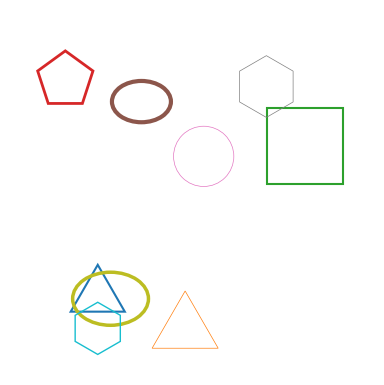[{"shape": "triangle", "thickness": 1.5, "radius": 0.41, "center": [0.254, 0.231]}, {"shape": "triangle", "thickness": 0.5, "radius": 0.5, "center": [0.481, 0.145]}, {"shape": "square", "thickness": 1.5, "radius": 0.49, "center": [0.792, 0.62]}, {"shape": "pentagon", "thickness": 2, "radius": 0.38, "center": [0.17, 0.792]}, {"shape": "oval", "thickness": 3, "radius": 0.38, "center": [0.367, 0.736]}, {"shape": "circle", "thickness": 0.5, "radius": 0.39, "center": [0.529, 0.594]}, {"shape": "hexagon", "thickness": 0.5, "radius": 0.4, "center": [0.692, 0.775]}, {"shape": "oval", "thickness": 2.5, "radius": 0.49, "center": [0.287, 0.224]}, {"shape": "hexagon", "thickness": 1, "radius": 0.34, "center": [0.254, 0.147]}]